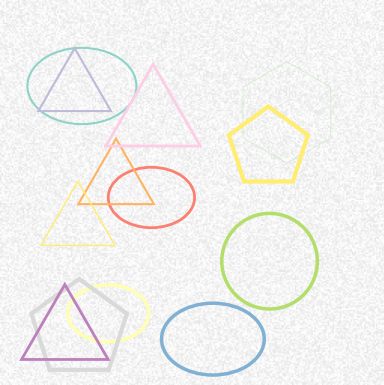[{"shape": "oval", "thickness": 1.5, "radius": 0.71, "center": [0.213, 0.777]}, {"shape": "oval", "thickness": 2.5, "radius": 0.53, "center": [0.281, 0.186]}, {"shape": "triangle", "thickness": 1.5, "radius": 0.54, "center": [0.194, 0.766]}, {"shape": "oval", "thickness": 2, "radius": 0.56, "center": [0.393, 0.487]}, {"shape": "oval", "thickness": 2.5, "radius": 0.67, "center": [0.553, 0.119]}, {"shape": "triangle", "thickness": 1.5, "radius": 0.57, "center": [0.302, 0.526]}, {"shape": "circle", "thickness": 2.5, "radius": 0.62, "center": [0.7, 0.322]}, {"shape": "triangle", "thickness": 2, "radius": 0.71, "center": [0.398, 0.691]}, {"shape": "pentagon", "thickness": 3, "radius": 0.65, "center": [0.206, 0.145]}, {"shape": "triangle", "thickness": 2, "radius": 0.65, "center": [0.168, 0.131]}, {"shape": "hexagon", "thickness": 0.5, "radius": 0.66, "center": [0.745, 0.708]}, {"shape": "triangle", "thickness": 1, "radius": 0.56, "center": [0.202, 0.418]}, {"shape": "pentagon", "thickness": 3, "radius": 0.54, "center": [0.697, 0.616]}]